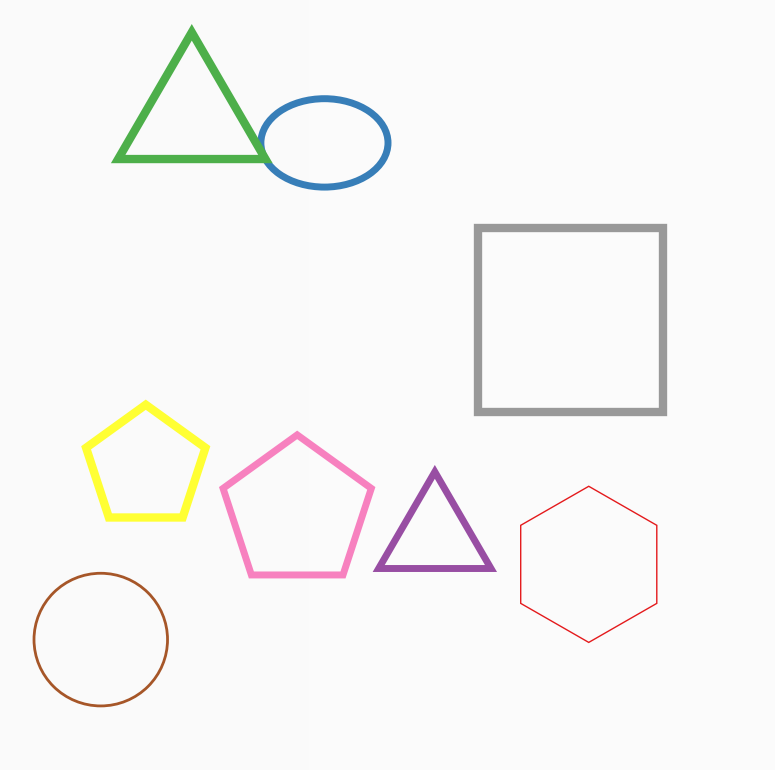[{"shape": "hexagon", "thickness": 0.5, "radius": 0.51, "center": [0.76, 0.267]}, {"shape": "oval", "thickness": 2.5, "radius": 0.41, "center": [0.419, 0.814]}, {"shape": "triangle", "thickness": 3, "radius": 0.55, "center": [0.247, 0.848]}, {"shape": "triangle", "thickness": 2.5, "radius": 0.42, "center": [0.561, 0.304]}, {"shape": "pentagon", "thickness": 3, "radius": 0.4, "center": [0.188, 0.393]}, {"shape": "circle", "thickness": 1, "radius": 0.43, "center": [0.13, 0.169]}, {"shape": "pentagon", "thickness": 2.5, "radius": 0.5, "center": [0.383, 0.335]}, {"shape": "square", "thickness": 3, "radius": 0.6, "center": [0.736, 0.584]}]